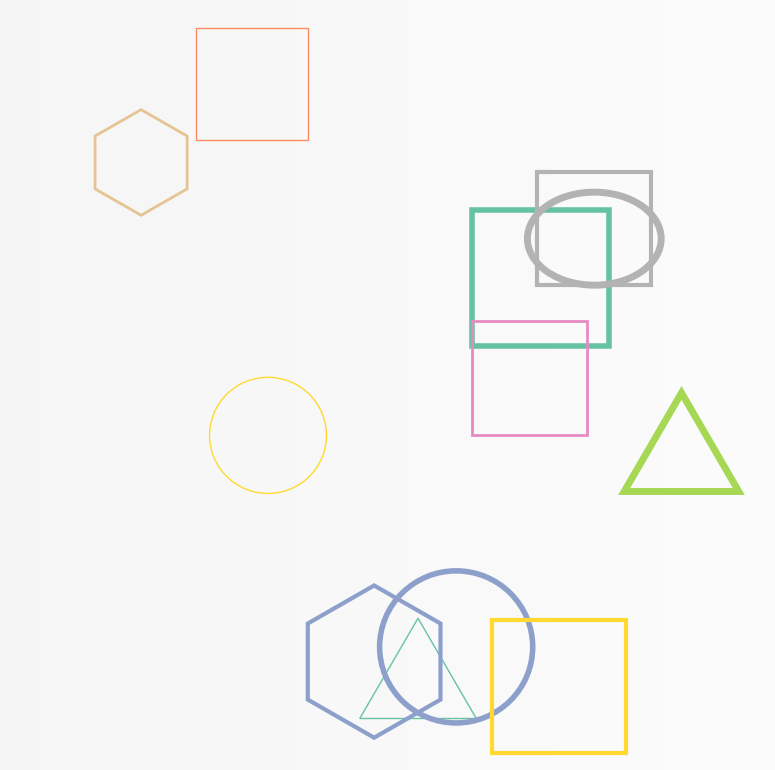[{"shape": "triangle", "thickness": 0.5, "radius": 0.43, "center": [0.539, 0.11]}, {"shape": "square", "thickness": 2, "radius": 0.44, "center": [0.697, 0.639]}, {"shape": "square", "thickness": 0.5, "radius": 0.36, "center": [0.325, 0.891]}, {"shape": "hexagon", "thickness": 1.5, "radius": 0.49, "center": [0.483, 0.141]}, {"shape": "circle", "thickness": 2, "radius": 0.49, "center": [0.589, 0.16]}, {"shape": "square", "thickness": 1, "radius": 0.37, "center": [0.683, 0.509]}, {"shape": "triangle", "thickness": 2.5, "radius": 0.43, "center": [0.879, 0.404]}, {"shape": "square", "thickness": 1.5, "radius": 0.43, "center": [0.721, 0.109]}, {"shape": "circle", "thickness": 0.5, "radius": 0.38, "center": [0.346, 0.435]}, {"shape": "hexagon", "thickness": 1, "radius": 0.34, "center": [0.182, 0.789]}, {"shape": "square", "thickness": 1.5, "radius": 0.37, "center": [0.766, 0.703]}, {"shape": "oval", "thickness": 2.5, "radius": 0.43, "center": [0.767, 0.69]}]